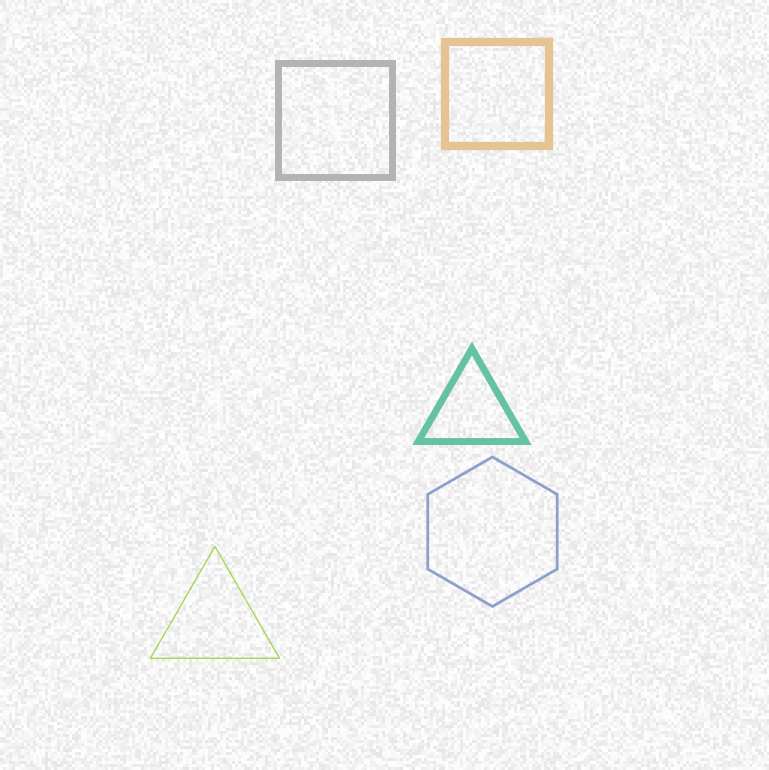[{"shape": "triangle", "thickness": 2.5, "radius": 0.4, "center": [0.613, 0.467]}, {"shape": "hexagon", "thickness": 1, "radius": 0.49, "center": [0.64, 0.309]}, {"shape": "triangle", "thickness": 0.5, "radius": 0.48, "center": [0.279, 0.194]}, {"shape": "square", "thickness": 3, "radius": 0.34, "center": [0.645, 0.878]}, {"shape": "square", "thickness": 2.5, "radius": 0.37, "center": [0.435, 0.844]}]